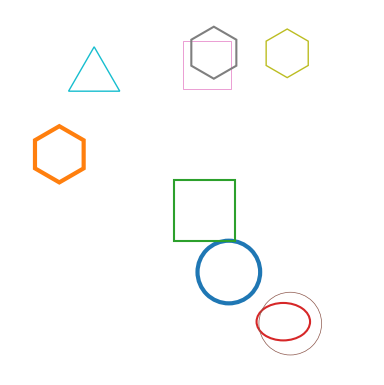[{"shape": "circle", "thickness": 3, "radius": 0.41, "center": [0.594, 0.293]}, {"shape": "hexagon", "thickness": 3, "radius": 0.36, "center": [0.154, 0.599]}, {"shape": "square", "thickness": 1.5, "radius": 0.4, "center": [0.531, 0.453]}, {"shape": "oval", "thickness": 1.5, "radius": 0.35, "center": [0.736, 0.164]}, {"shape": "circle", "thickness": 0.5, "radius": 0.41, "center": [0.754, 0.159]}, {"shape": "square", "thickness": 0.5, "radius": 0.31, "center": [0.538, 0.831]}, {"shape": "hexagon", "thickness": 1.5, "radius": 0.34, "center": [0.555, 0.863]}, {"shape": "hexagon", "thickness": 1, "radius": 0.32, "center": [0.746, 0.862]}, {"shape": "triangle", "thickness": 1, "radius": 0.38, "center": [0.245, 0.802]}]